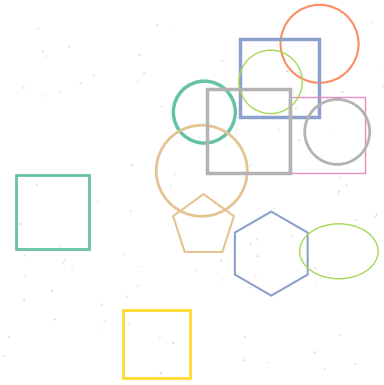[{"shape": "square", "thickness": 2, "radius": 0.48, "center": [0.136, 0.449]}, {"shape": "circle", "thickness": 2.5, "radius": 0.4, "center": [0.531, 0.709]}, {"shape": "circle", "thickness": 1.5, "radius": 0.51, "center": [0.83, 0.886]}, {"shape": "hexagon", "thickness": 1.5, "radius": 0.55, "center": [0.705, 0.341]}, {"shape": "square", "thickness": 2.5, "radius": 0.51, "center": [0.727, 0.797]}, {"shape": "square", "thickness": 1, "radius": 0.49, "center": [0.849, 0.65]}, {"shape": "circle", "thickness": 1, "radius": 0.41, "center": [0.703, 0.787]}, {"shape": "oval", "thickness": 1, "radius": 0.51, "center": [0.88, 0.347]}, {"shape": "square", "thickness": 2, "radius": 0.44, "center": [0.406, 0.107]}, {"shape": "circle", "thickness": 2, "radius": 0.59, "center": [0.524, 0.556]}, {"shape": "pentagon", "thickness": 1.5, "radius": 0.42, "center": [0.529, 0.413]}, {"shape": "circle", "thickness": 2, "radius": 0.42, "center": [0.876, 0.657]}, {"shape": "square", "thickness": 2.5, "radius": 0.54, "center": [0.645, 0.66]}]